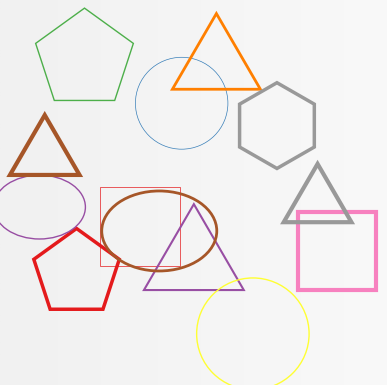[{"shape": "square", "thickness": 0.5, "radius": 0.52, "center": [0.361, 0.411]}, {"shape": "pentagon", "thickness": 2.5, "radius": 0.58, "center": [0.198, 0.291]}, {"shape": "circle", "thickness": 0.5, "radius": 0.6, "center": [0.469, 0.732]}, {"shape": "pentagon", "thickness": 1, "radius": 0.66, "center": [0.218, 0.846]}, {"shape": "oval", "thickness": 1, "radius": 0.59, "center": [0.102, 0.462]}, {"shape": "triangle", "thickness": 1.5, "radius": 0.74, "center": [0.5, 0.321]}, {"shape": "triangle", "thickness": 2, "radius": 0.66, "center": [0.558, 0.834]}, {"shape": "circle", "thickness": 1, "radius": 0.73, "center": [0.653, 0.133]}, {"shape": "oval", "thickness": 2, "radius": 0.74, "center": [0.411, 0.4]}, {"shape": "triangle", "thickness": 3, "radius": 0.52, "center": [0.115, 0.597]}, {"shape": "square", "thickness": 3, "radius": 0.51, "center": [0.87, 0.347]}, {"shape": "triangle", "thickness": 3, "radius": 0.5, "center": [0.82, 0.473]}, {"shape": "hexagon", "thickness": 2.5, "radius": 0.56, "center": [0.715, 0.674]}]